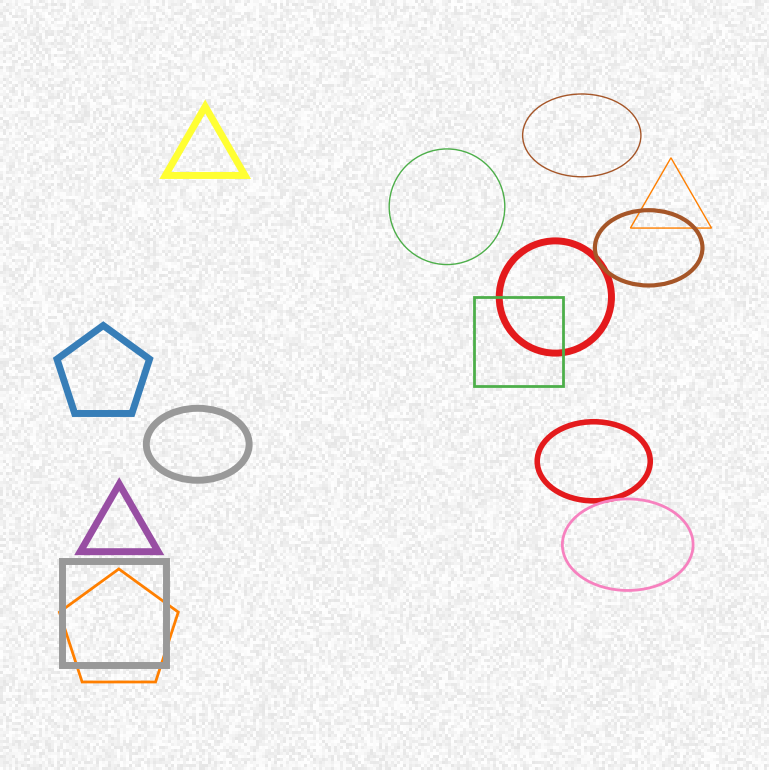[{"shape": "oval", "thickness": 2, "radius": 0.37, "center": [0.771, 0.401]}, {"shape": "circle", "thickness": 2.5, "radius": 0.36, "center": [0.721, 0.614]}, {"shape": "pentagon", "thickness": 2.5, "radius": 0.32, "center": [0.134, 0.514]}, {"shape": "square", "thickness": 1, "radius": 0.29, "center": [0.673, 0.556]}, {"shape": "circle", "thickness": 0.5, "radius": 0.38, "center": [0.581, 0.731]}, {"shape": "triangle", "thickness": 2.5, "radius": 0.29, "center": [0.155, 0.313]}, {"shape": "triangle", "thickness": 0.5, "radius": 0.3, "center": [0.871, 0.734]}, {"shape": "pentagon", "thickness": 1, "radius": 0.41, "center": [0.154, 0.18]}, {"shape": "triangle", "thickness": 2.5, "radius": 0.3, "center": [0.266, 0.802]}, {"shape": "oval", "thickness": 1.5, "radius": 0.35, "center": [0.842, 0.678]}, {"shape": "oval", "thickness": 0.5, "radius": 0.38, "center": [0.756, 0.824]}, {"shape": "oval", "thickness": 1, "radius": 0.42, "center": [0.815, 0.293]}, {"shape": "oval", "thickness": 2.5, "radius": 0.33, "center": [0.257, 0.423]}, {"shape": "square", "thickness": 2.5, "radius": 0.34, "center": [0.148, 0.203]}]